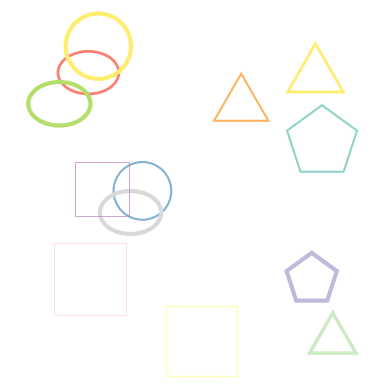[{"shape": "pentagon", "thickness": 1.5, "radius": 0.48, "center": [0.836, 0.631]}, {"shape": "square", "thickness": 1, "radius": 0.46, "center": [0.524, 0.114]}, {"shape": "pentagon", "thickness": 3, "radius": 0.34, "center": [0.81, 0.275]}, {"shape": "oval", "thickness": 2, "radius": 0.4, "center": [0.23, 0.811]}, {"shape": "circle", "thickness": 1.5, "radius": 0.37, "center": [0.37, 0.504]}, {"shape": "triangle", "thickness": 1.5, "radius": 0.41, "center": [0.627, 0.727]}, {"shape": "oval", "thickness": 3, "radius": 0.4, "center": [0.154, 0.73]}, {"shape": "square", "thickness": 0.5, "radius": 0.47, "center": [0.233, 0.275]}, {"shape": "oval", "thickness": 3, "radius": 0.4, "center": [0.339, 0.448]}, {"shape": "square", "thickness": 0.5, "radius": 0.35, "center": [0.264, 0.509]}, {"shape": "triangle", "thickness": 2.5, "radius": 0.35, "center": [0.864, 0.118]}, {"shape": "circle", "thickness": 3, "radius": 0.42, "center": [0.255, 0.88]}, {"shape": "triangle", "thickness": 2, "radius": 0.42, "center": [0.819, 0.803]}]